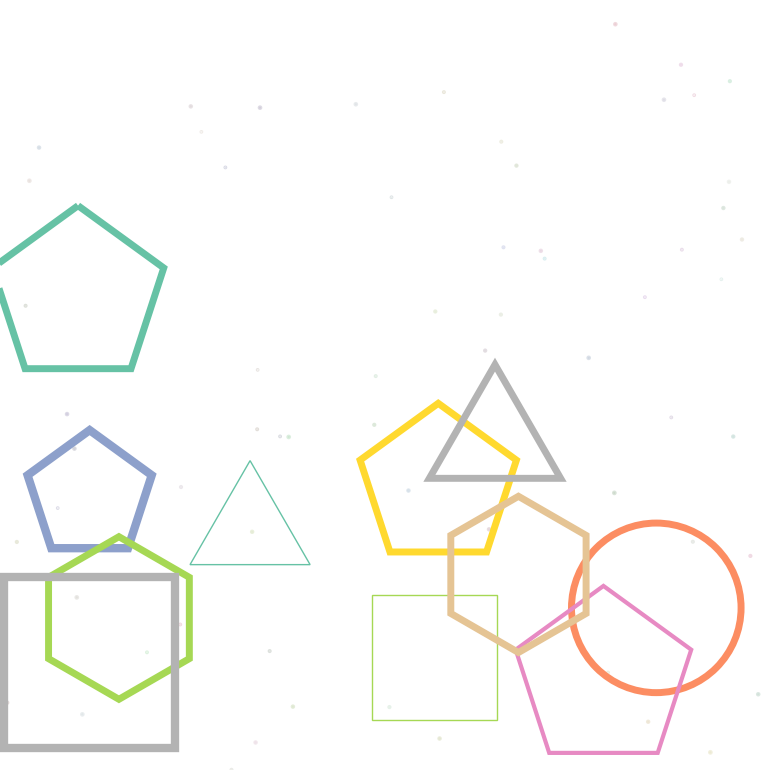[{"shape": "pentagon", "thickness": 2.5, "radius": 0.59, "center": [0.101, 0.616]}, {"shape": "triangle", "thickness": 0.5, "radius": 0.45, "center": [0.325, 0.312]}, {"shape": "circle", "thickness": 2.5, "radius": 0.55, "center": [0.852, 0.211]}, {"shape": "pentagon", "thickness": 3, "radius": 0.42, "center": [0.116, 0.357]}, {"shape": "pentagon", "thickness": 1.5, "radius": 0.6, "center": [0.784, 0.119]}, {"shape": "hexagon", "thickness": 2.5, "radius": 0.53, "center": [0.154, 0.197]}, {"shape": "square", "thickness": 0.5, "radius": 0.41, "center": [0.564, 0.146]}, {"shape": "pentagon", "thickness": 2.5, "radius": 0.53, "center": [0.569, 0.369]}, {"shape": "hexagon", "thickness": 2.5, "radius": 0.51, "center": [0.673, 0.254]}, {"shape": "triangle", "thickness": 2.5, "radius": 0.49, "center": [0.643, 0.428]}, {"shape": "square", "thickness": 3, "radius": 0.55, "center": [0.116, 0.14]}]